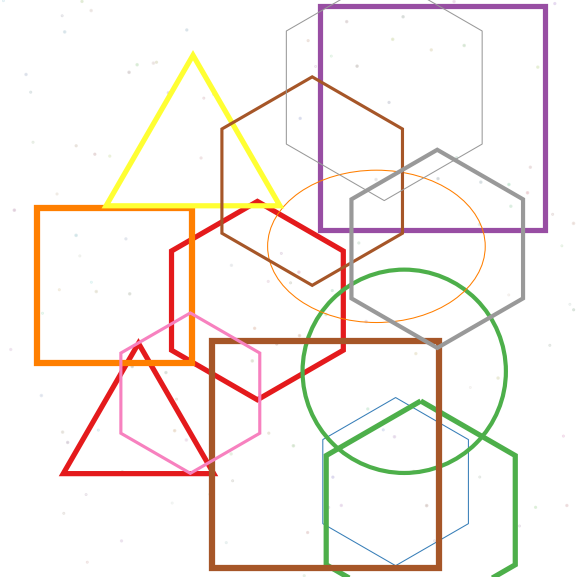[{"shape": "triangle", "thickness": 2.5, "radius": 0.75, "center": [0.24, 0.254]}, {"shape": "hexagon", "thickness": 2.5, "radius": 0.86, "center": [0.446, 0.479]}, {"shape": "hexagon", "thickness": 0.5, "radius": 0.73, "center": [0.685, 0.165]}, {"shape": "circle", "thickness": 2, "radius": 0.88, "center": [0.7, 0.356]}, {"shape": "hexagon", "thickness": 2.5, "radius": 0.95, "center": [0.729, 0.116]}, {"shape": "square", "thickness": 2.5, "radius": 0.97, "center": [0.749, 0.795]}, {"shape": "square", "thickness": 3, "radius": 0.67, "center": [0.199, 0.504]}, {"shape": "oval", "thickness": 0.5, "radius": 0.94, "center": [0.652, 0.573]}, {"shape": "triangle", "thickness": 2.5, "radius": 0.87, "center": [0.334, 0.73]}, {"shape": "square", "thickness": 3, "radius": 0.98, "center": [0.564, 0.212]}, {"shape": "hexagon", "thickness": 1.5, "radius": 0.9, "center": [0.541, 0.686]}, {"shape": "hexagon", "thickness": 1.5, "radius": 0.69, "center": [0.33, 0.318]}, {"shape": "hexagon", "thickness": 2, "radius": 0.86, "center": [0.757, 0.568]}, {"shape": "hexagon", "thickness": 0.5, "radius": 0.98, "center": [0.665, 0.848]}]